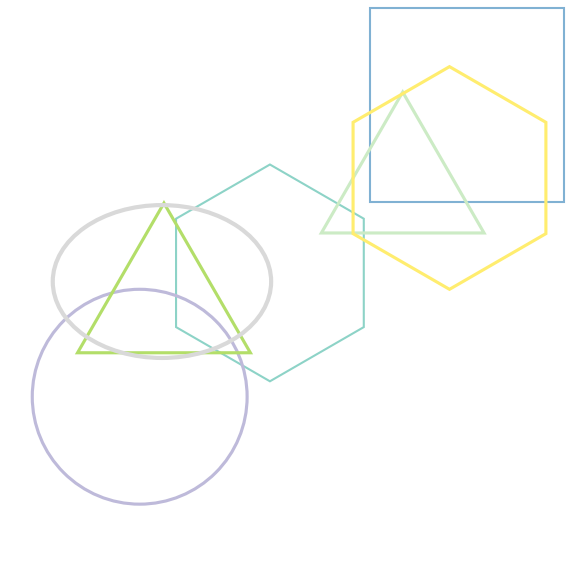[{"shape": "hexagon", "thickness": 1, "radius": 0.94, "center": [0.467, 0.527]}, {"shape": "circle", "thickness": 1.5, "radius": 0.93, "center": [0.242, 0.312]}, {"shape": "square", "thickness": 1, "radius": 0.84, "center": [0.809, 0.817]}, {"shape": "triangle", "thickness": 1.5, "radius": 0.86, "center": [0.284, 0.475]}, {"shape": "oval", "thickness": 2, "radius": 0.95, "center": [0.28, 0.512]}, {"shape": "triangle", "thickness": 1.5, "radius": 0.81, "center": [0.697, 0.677]}, {"shape": "hexagon", "thickness": 1.5, "radius": 0.96, "center": [0.778, 0.691]}]